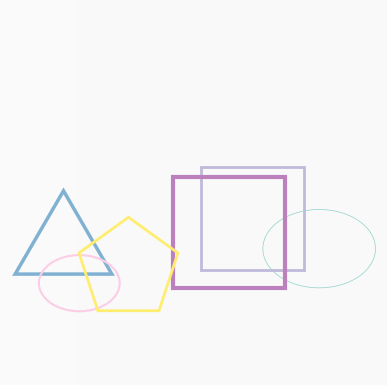[{"shape": "oval", "thickness": 0.5, "radius": 0.73, "center": [0.824, 0.354]}, {"shape": "square", "thickness": 2, "radius": 0.67, "center": [0.652, 0.433]}, {"shape": "triangle", "thickness": 2.5, "radius": 0.72, "center": [0.164, 0.36]}, {"shape": "oval", "thickness": 1.5, "radius": 0.52, "center": [0.205, 0.264]}, {"shape": "square", "thickness": 3, "radius": 0.72, "center": [0.592, 0.396]}, {"shape": "pentagon", "thickness": 2, "radius": 0.67, "center": [0.332, 0.301]}]